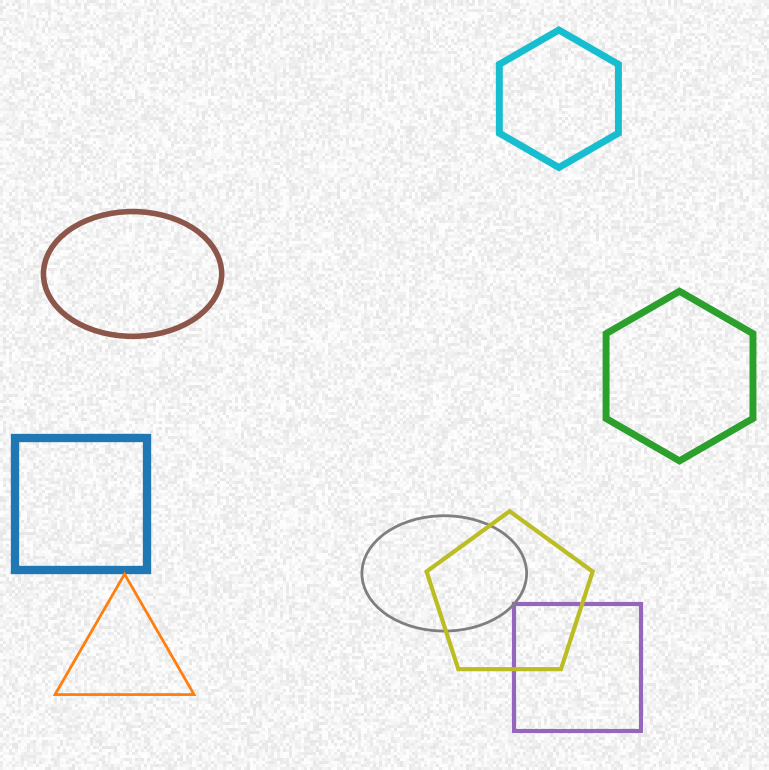[{"shape": "square", "thickness": 3, "radius": 0.43, "center": [0.105, 0.346]}, {"shape": "triangle", "thickness": 1, "radius": 0.52, "center": [0.162, 0.15]}, {"shape": "hexagon", "thickness": 2.5, "radius": 0.55, "center": [0.882, 0.512]}, {"shape": "square", "thickness": 1.5, "radius": 0.41, "center": [0.75, 0.133]}, {"shape": "oval", "thickness": 2, "radius": 0.58, "center": [0.172, 0.644]}, {"shape": "oval", "thickness": 1, "radius": 0.53, "center": [0.577, 0.255]}, {"shape": "pentagon", "thickness": 1.5, "radius": 0.57, "center": [0.662, 0.223]}, {"shape": "hexagon", "thickness": 2.5, "radius": 0.45, "center": [0.726, 0.872]}]